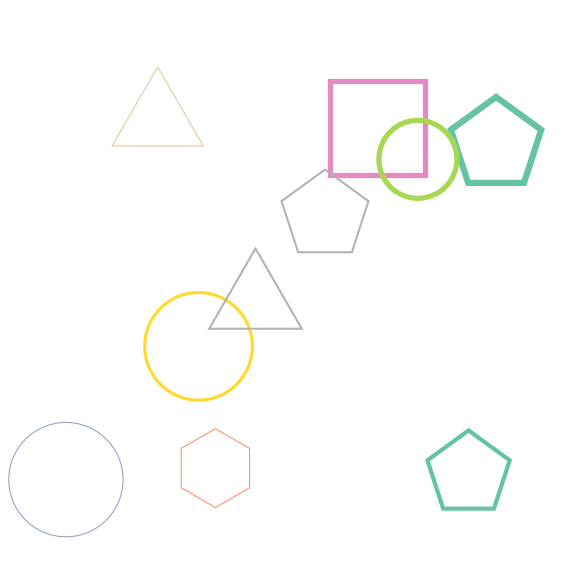[{"shape": "pentagon", "thickness": 2, "radius": 0.37, "center": [0.811, 0.179]}, {"shape": "pentagon", "thickness": 3, "radius": 0.41, "center": [0.859, 0.749]}, {"shape": "hexagon", "thickness": 0.5, "radius": 0.34, "center": [0.373, 0.189]}, {"shape": "circle", "thickness": 0.5, "radius": 0.49, "center": [0.114, 0.169]}, {"shape": "square", "thickness": 2.5, "radius": 0.41, "center": [0.654, 0.778]}, {"shape": "circle", "thickness": 2.5, "radius": 0.34, "center": [0.724, 0.723]}, {"shape": "circle", "thickness": 1.5, "radius": 0.47, "center": [0.344, 0.399]}, {"shape": "triangle", "thickness": 0.5, "radius": 0.46, "center": [0.273, 0.792]}, {"shape": "triangle", "thickness": 1, "radius": 0.46, "center": [0.442, 0.476]}, {"shape": "pentagon", "thickness": 1, "radius": 0.4, "center": [0.563, 0.626]}]